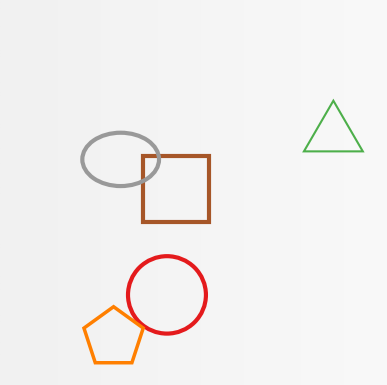[{"shape": "circle", "thickness": 3, "radius": 0.5, "center": [0.431, 0.234]}, {"shape": "triangle", "thickness": 1.5, "radius": 0.44, "center": [0.86, 0.651]}, {"shape": "pentagon", "thickness": 2.5, "radius": 0.4, "center": [0.293, 0.123]}, {"shape": "square", "thickness": 3, "radius": 0.43, "center": [0.455, 0.508]}, {"shape": "oval", "thickness": 3, "radius": 0.49, "center": [0.311, 0.586]}]